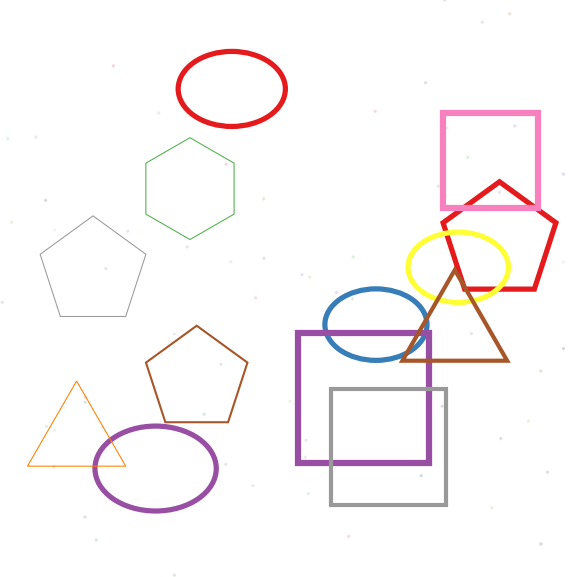[{"shape": "oval", "thickness": 2.5, "radius": 0.46, "center": [0.401, 0.845]}, {"shape": "pentagon", "thickness": 2.5, "radius": 0.51, "center": [0.865, 0.582]}, {"shape": "oval", "thickness": 2.5, "radius": 0.44, "center": [0.651, 0.437]}, {"shape": "hexagon", "thickness": 0.5, "radius": 0.44, "center": [0.329, 0.673]}, {"shape": "square", "thickness": 3, "radius": 0.56, "center": [0.63, 0.309]}, {"shape": "oval", "thickness": 2.5, "radius": 0.53, "center": [0.269, 0.188]}, {"shape": "triangle", "thickness": 0.5, "radius": 0.49, "center": [0.133, 0.241]}, {"shape": "oval", "thickness": 2.5, "radius": 0.43, "center": [0.793, 0.536]}, {"shape": "pentagon", "thickness": 1, "radius": 0.46, "center": [0.341, 0.343]}, {"shape": "triangle", "thickness": 2, "radius": 0.52, "center": [0.788, 0.427]}, {"shape": "square", "thickness": 3, "radius": 0.41, "center": [0.849, 0.722]}, {"shape": "square", "thickness": 2, "radius": 0.5, "center": [0.673, 0.225]}, {"shape": "pentagon", "thickness": 0.5, "radius": 0.48, "center": [0.161, 0.529]}]